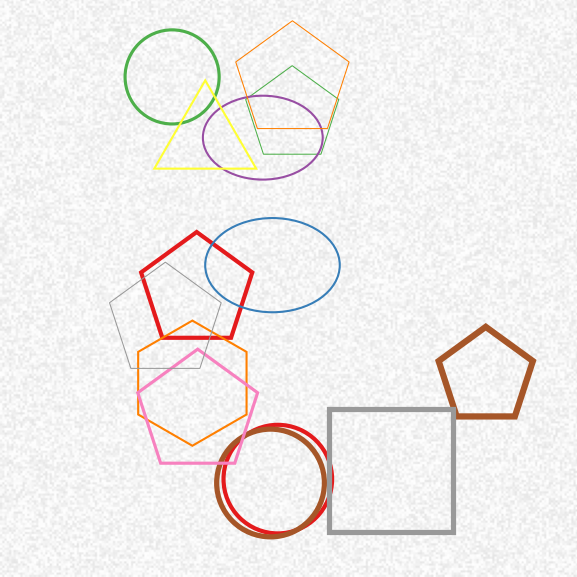[{"shape": "pentagon", "thickness": 2, "radius": 0.51, "center": [0.341, 0.496]}, {"shape": "circle", "thickness": 2, "radius": 0.47, "center": [0.481, 0.169]}, {"shape": "oval", "thickness": 1, "radius": 0.58, "center": [0.472, 0.54]}, {"shape": "pentagon", "thickness": 0.5, "radius": 0.42, "center": [0.506, 0.801]}, {"shape": "circle", "thickness": 1.5, "radius": 0.41, "center": [0.298, 0.866]}, {"shape": "oval", "thickness": 1, "radius": 0.52, "center": [0.455, 0.761]}, {"shape": "hexagon", "thickness": 1, "radius": 0.54, "center": [0.333, 0.336]}, {"shape": "pentagon", "thickness": 0.5, "radius": 0.52, "center": [0.506, 0.86]}, {"shape": "triangle", "thickness": 1, "radius": 0.51, "center": [0.355, 0.758]}, {"shape": "pentagon", "thickness": 3, "radius": 0.43, "center": [0.841, 0.347]}, {"shape": "circle", "thickness": 2.5, "radius": 0.47, "center": [0.468, 0.163]}, {"shape": "pentagon", "thickness": 1.5, "radius": 0.55, "center": [0.342, 0.285]}, {"shape": "square", "thickness": 2.5, "radius": 0.53, "center": [0.677, 0.184]}, {"shape": "pentagon", "thickness": 0.5, "radius": 0.51, "center": [0.286, 0.443]}]